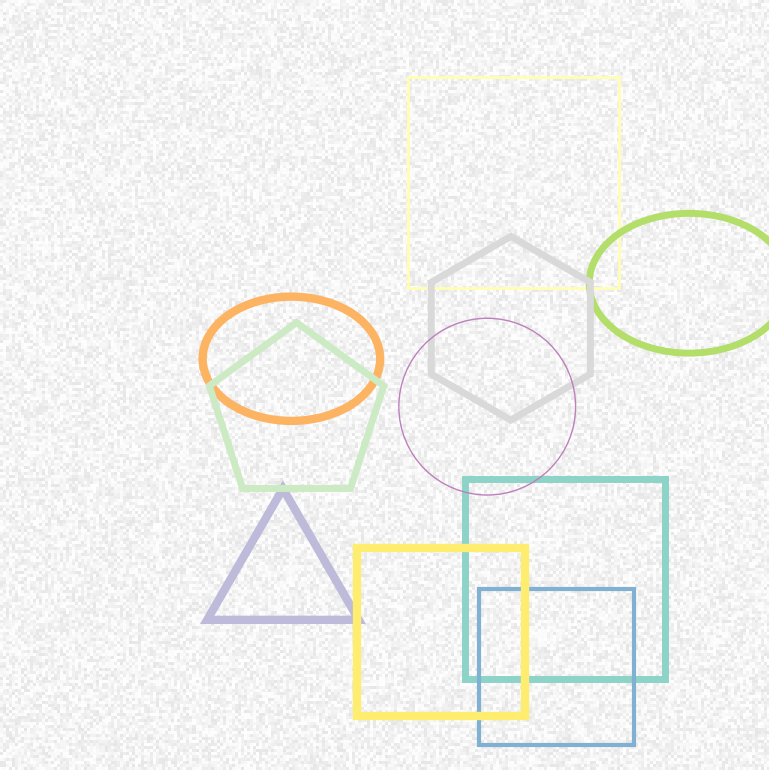[{"shape": "square", "thickness": 2.5, "radius": 0.65, "center": [0.734, 0.248]}, {"shape": "square", "thickness": 1, "radius": 0.68, "center": [0.667, 0.763]}, {"shape": "triangle", "thickness": 3, "radius": 0.57, "center": [0.367, 0.252]}, {"shape": "square", "thickness": 1.5, "radius": 0.5, "center": [0.723, 0.134]}, {"shape": "oval", "thickness": 3, "radius": 0.58, "center": [0.378, 0.534]}, {"shape": "oval", "thickness": 2.5, "radius": 0.65, "center": [0.895, 0.632]}, {"shape": "hexagon", "thickness": 2.5, "radius": 0.6, "center": [0.663, 0.574]}, {"shape": "circle", "thickness": 0.5, "radius": 0.57, "center": [0.633, 0.472]}, {"shape": "pentagon", "thickness": 2.5, "radius": 0.6, "center": [0.385, 0.462]}, {"shape": "square", "thickness": 3, "radius": 0.54, "center": [0.573, 0.179]}]